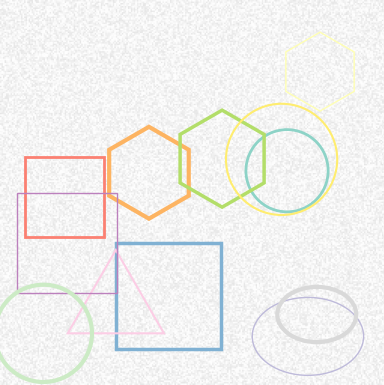[{"shape": "circle", "thickness": 2, "radius": 0.53, "center": [0.746, 0.557]}, {"shape": "hexagon", "thickness": 1, "radius": 0.51, "center": [0.831, 0.814]}, {"shape": "oval", "thickness": 1, "radius": 0.72, "center": [0.8, 0.126]}, {"shape": "square", "thickness": 2, "radius": 0.52, "center": [0.167, 0.488]}, {"shape": "square", "thickness": 2.5, "radius": 0.69, "center": [0.438, 0.231]}, {"shape": "hexagon", "thickness": 3, "radius": 0.6, "center": [0.387, 0.551]}, {"shape": "hexagon", "thickness": 2.5, "radius": 0.63, "center": [0.577, 0.588]}, {"shape": "triangle", "thickness": 1.5, "radius": 0.72, "center": [0.301, 0.206]}, {"shape": "oval", "thickness": 3, "radius": 0.51, "center": [0.823, 0.183]}, {"shape": "square", "thickness": 1, "radius": 0.65, "center": [0.175, 0.37]}, {"shape": "circle", "thickness": 3, "radius": 0.63, "center": [0.113, 0.134]}, {"shape": "circle", "thickness": 1.5, "radius": 0.72, "center": [0.731, 0.586]}]